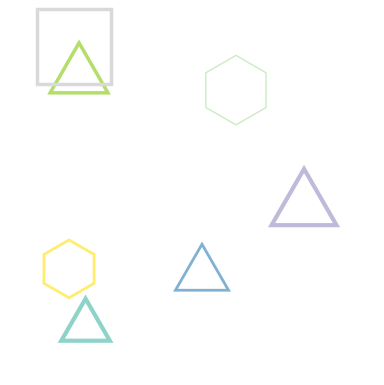[{"shape": "triangle", "thickness": 3, "radius": 0.36, "center": [0.222, 0.151]}, {"shape": "triangle", "thickness": 3, "radius": 0.49, "center": [0.79, 0.464]}, {"shape": "triangle", "thickness": 2, "radius": 0.4, "center": [0.525, 0.286]}, {"shape": "triangle", "thickness": 2.5, "radius": 0.43, "center": [0.205, 0.802]}, {"shape": "square", "thickness": 2.5, "radius": 0.49, "center": [0.192, 0.88]}, {"shape": "hexagon", "thickness": 1, "radius": 0.45, "center": [0.613, 0.766]}, {"shape": "hexagon", "thickness": 2, "radius": 0.38, "center": [0.179, 0.302]}]